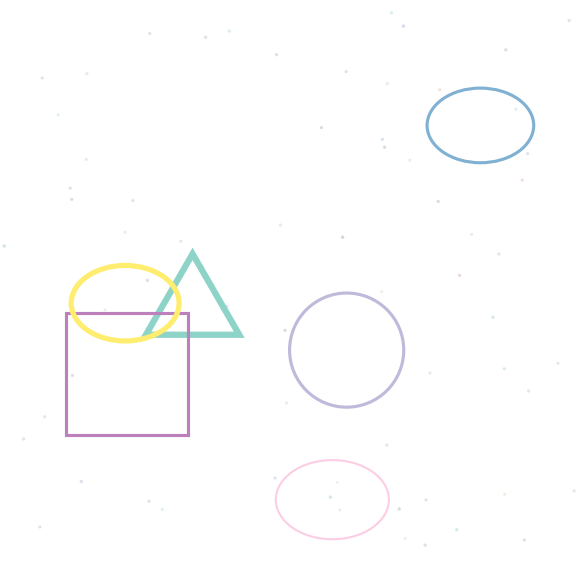[{"shape": "triangle", "thickness": 3, "radius": 0.47, "center": [0.333, 0.466]}, {"shape": "circle", "thickness": 1.5, "radius": 0.49, "center": [0.6, 0.393]}, {"shape": "oval", "thickness": 1.5, "radius": 0.46, "center": [0.832, 0.782]}, {"shape": "oval", "thickness": 1, "radius": 0.49, "center": [0.576, 0.134]}, {"shape": "square", "thickness": 1.5, "radius": 0.53, "center": [0.219, 0.352]}, {"shape": "oval", "thickness": 2.5, "radius": 0.47, "center": [0.217, 0.474]}]